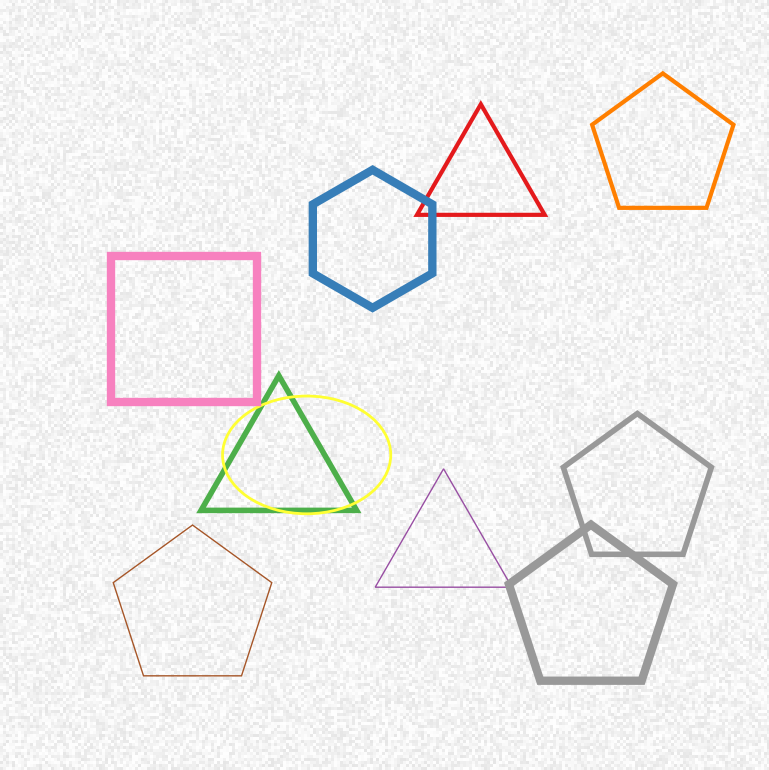[{"shape": "triangle", "thickness": 1.5, "radius": 0.48, "center": [0.624, 0.769]}, {"shape": "hexagon", "thickness": 3, "radius": 0.45, "center": [0.484, 0.69]}, {"shape": "triangle", "thickness": 2, "radius": 0.58, "center": [0.362, 0.395]}, {"shape": "triangle", "thickness": 0.5, "radius": 0.51, "center": [0.576, 0.289]}, {"shape": "pentagon", "thickness": 1.5, "radius": 0.48, "center": [0.861, 0.808]}, {"shape": "oval", "thickness": 1, "radius": 0.55, "center": [0.398, 0.409]}, {"shape": "pentagon", "thickness": 0.5, "radius": 0.54, "center": [0.25, 0.21]}, {"shape": "square", "thickness": 3, "radius": 0.47, "center": [0.238, 0.573]}, {"shape": "pentagon", "thickness": 3, "radius": 0.56, "center": [0.767, 0.207]}, {"shape": "pentagon", "thickness": 2, "radius": 0.51, "center": [0.828, 0.362]}]